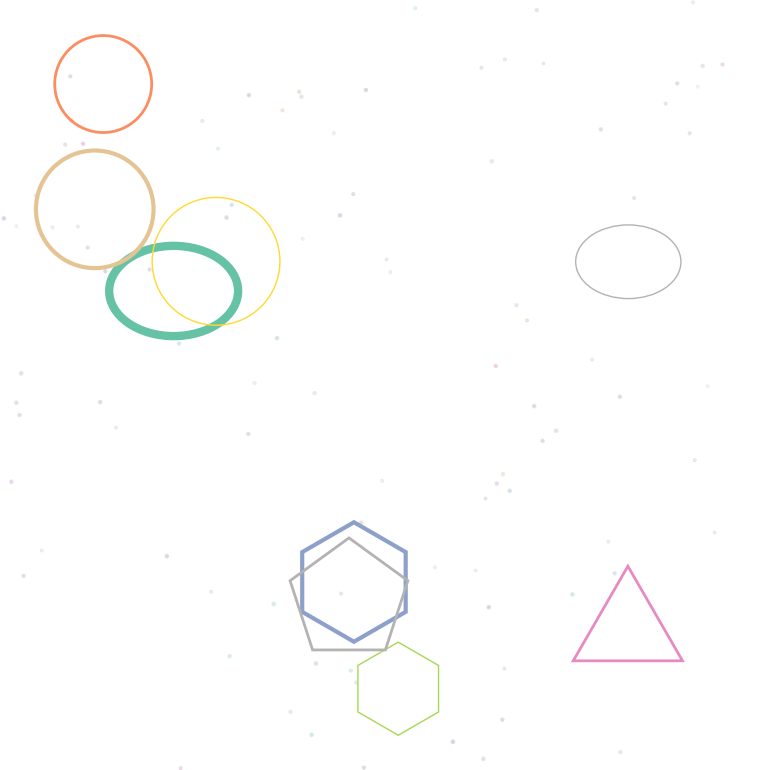[{"shape": "oval", "thickness": 3, "radius": 0.42, "center": [0.226, 0.622]}, {"shape": "circle", "thickness": 1, "radius": 0.31, "center": [0.134, 0.891]}, {"shape": "hexagon", "thickness": 1.5, "radius": 0.39, "center": [0.46, 0.244]}, {"shape": "triangle", "thickness": 1, "radius": 0.41, "center": [0.815, 0.183]}, {"shape": "hexagon", "thickness": 0.5, "radius": 0.3, "center": [0.517, 0.106]}, {"shape": "circle", "thickness": 0.5, "radius": 0.41, "center": [0.281, 0.661]}, {"shape": "circle", "thickness": 1.5, "radius": 0.38, "center": [0.123, 0.728]}, {"shape": "pentagon", "thickness": 1, "radius": 0.4, "center": [0.453, 0.221]}, {"shape": "oval", "thickness": 0.5, "radius": 0.34, "center": [0.816, 0.66]}]